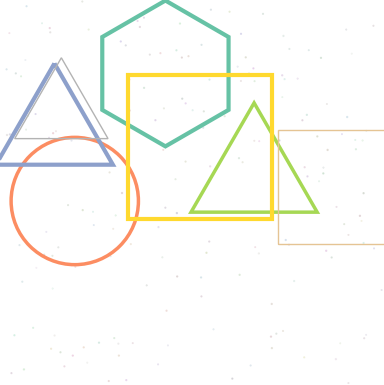[{"shape": "hexagon", "thickness": 3, "radius": 0.95, "center": [0.43, 0.809]}, {"shape": "circle", "thickness": 2.5, "radius": 0.83, "center": [0.194, 0.478]}, {"shape": "triangle", "thickness": 3, "radius": 0.88, "center": [0.141, 0.66]}, {"shape": "triangle", "thickness": 2.5, "radius": 0.95, "center": [0.66, 0.544]}, {"shape": "square", "thickness": 3, "radius": 0.93, "center": [0.52, 0.618]}, {"shape": "square", "thickness": 1, "radius": 0.74, "center": [0.871, 0.514]}, {"shape": "triangle", "thickness": 1, "radius": 0.7, "center": [0.159, 0.71]}]